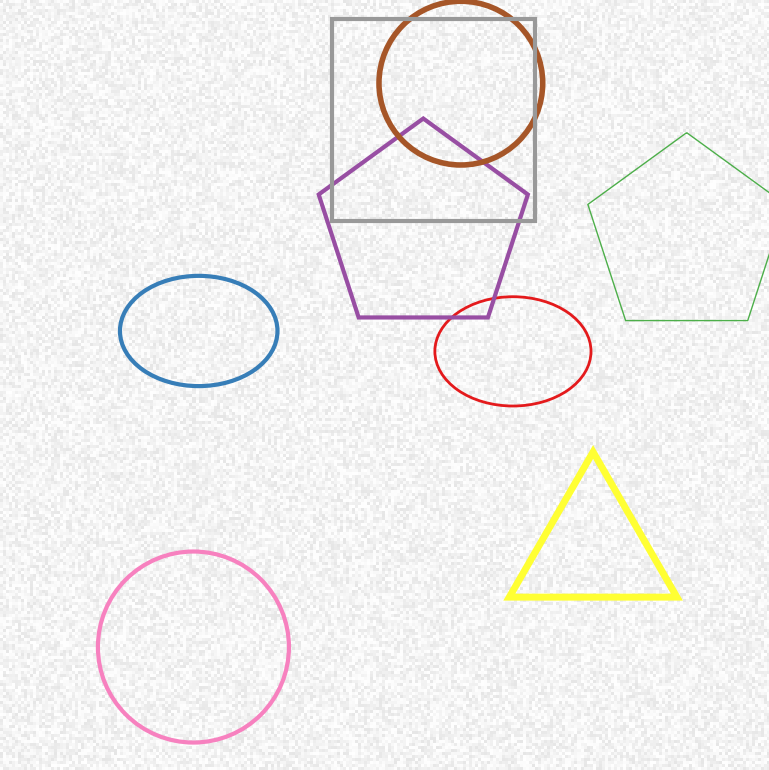[{"shape": "oval", "thickness": 1, "radius": 0.51, "center": [0.666, 0.544]}, {"shape": "oval", "thickness": 1.5, "radius": 0.51, "center": [0.258, 0.57]}, {"shape": "pentagon", "thickness": 0.5, "radius": 0.67, "center": [0.892, 0.693]}, {"shape": "pentagon", "thickness": 1.5, "radius": 0.71, "center": [0.55, 0.703]}, {"shape": "triangle", "thickness": 2.5, "radius": 0.63, "center": [0.77, 0.287]}, {"shape": "circle", "thickness": 2, "radius": 0.53, "center": [0.599, 0.892]}, {"shape": "circle", "thickness": 1.5, "radius": 0.62, "center": [0.251, 0.16]}, {"shape": "square", "thickness": 1.5, "radius": 0.66, "center": [0.563, 0.844]}]